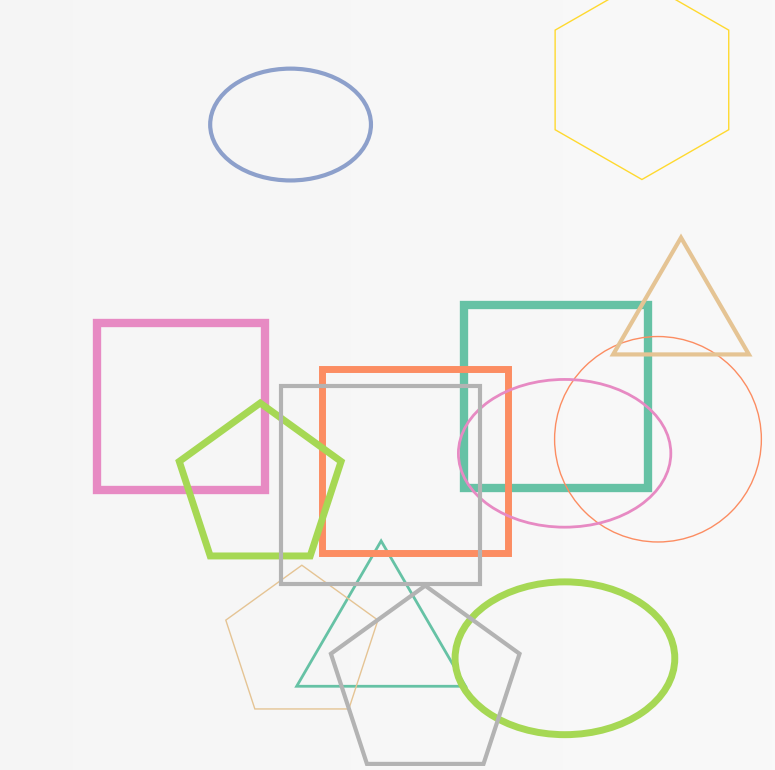[{"shape": "square", "thickness": 3, "radius": 0.59, "center": [0.718, 0.485]}, {"shape": "triangle", "thickness": 1, "radius": 0.63, "center": [0.492, 0.172]}, {"shape": "square", "thickness": 2.5, "radius": 0.6, "center": [0.535, 0.401]}, {"shape": "circle", "thickness": 0.5, "radius": 0.67, "center": [0.849, 0.43]}, {"shape": "oval", "thickness": 1.5, "radius": 0.52, "center": [0.375, 0.838]}, {"shape": "oval", "thickness": 1, "radius": 0.69, "center": [0.729, 0.411]}, {"shape": "square", "thickness": 3, "radius": 0.54, "center": [0.234, 0.472]}, {"shape": "oval", "thickness": 2.5, "radius": 0.71, "center": [0.729, 0.145]}, {"shape": "pentagon", "thickness": 2.5, "radius": 0.55, "center": [0.336, 0.367]}, {"shape": "hexagon", "thickness": 0.5, "radius": 0.65, "center": [0.828, 0.896]}, {"shape": "triangle", "thickness": 1.5, "radius": 0.51, "center": [0.879, 0.59]}, {"shape": "pentagon", "thickness": 0.5, "radius": 0.52, "center": [0.389, 0.163]}, {"shape": "square", "thickness": 1.5, "radius": 0.64, "center": [0.49, 0.37]}, {"shape": "pentagon", "thickness": 1.5, "radius": 0.64, "center": [0.549, 0.111]}]